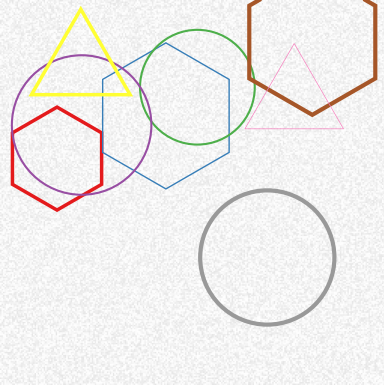[{"shape": "hexagon", "thickness": 2.5, "radius": 0.67, "center": [0.148, 0.588]}, {"shape": "hexagon", "thickness": 1, "radius": 0.95, "center": [0.431, 0.699]}, {"shape": "circle", "thickness": 1.5, "radius": 0.75, "center": [0.513, 0.773]}, {"shape": "circle", "thickness": 1.5, "radius": 0.91, "center": [0.212, 0.675]}, {"shape": "triangle", "thickness": 2.5, "radius": 0.74, "center": [0.21, 0.828]}, {"shape": "hexagon", "thickness": 3, "radius": 0.94, "center": [0.811, 0.891]}, {"shape": "triangle", "thickness": 0.5, "radius": 0.74, "center": [0.764, 0.739]}, {"shape": "circle", "thickness": 3, "radius": 0.87, "center": [0.694, 0.331]}]